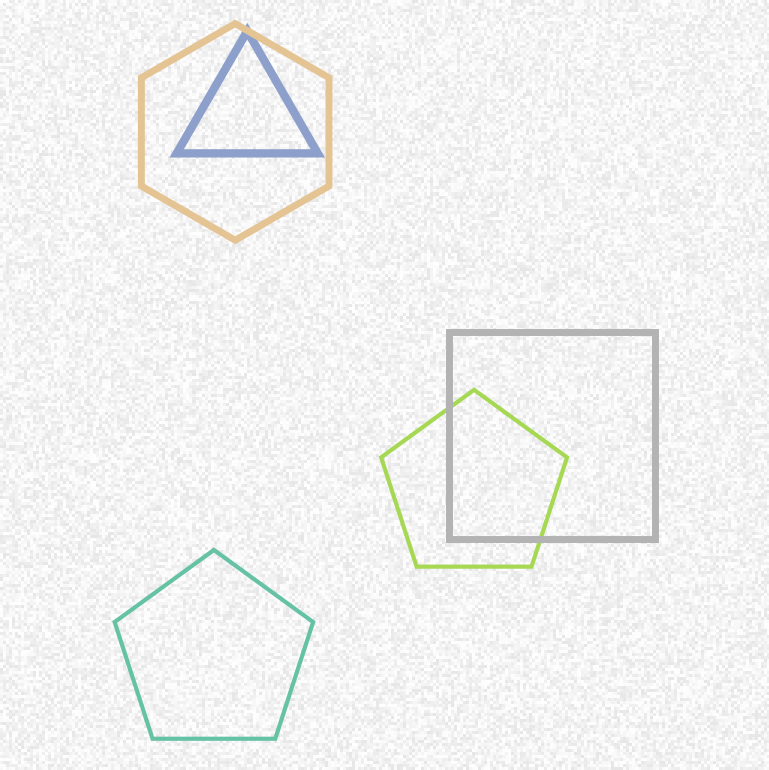[{"shape": "pentagon", "thickness": 1.5, "radius": 0.68, "center": [0.278, 0.15]}, {"shape": "triangle", "thickness": 3, "radius": 0.53, "center": [0.321, 0.854]}, {"shape": "pentagon", "thickness": 1.5, "radius": 0.63, "center": [0.616, 0.367]}, {"shape": "hexagon", "thickness": 2.5, "radius": 0.7, "center": [0.305, 0.829]}, {"shape": "square", "thickness": 2.5, "radius": 0.67, "center": [0.717, 0.434]}]